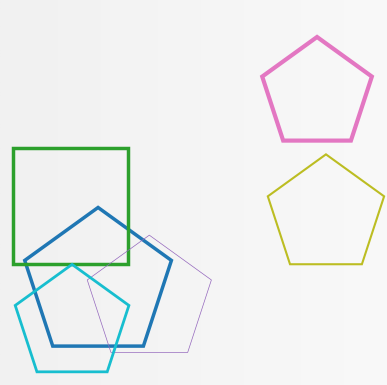[{"shape": "pentagon", "thickness": 2.5, "radius": 1.0, "center": [0.253, 0.262]}, {"shape": "square", "thickness": 2.5, "radius": 0.75, "center": [0.182, 0.465]}, {"shape": "pentagon", "thickness": 0.5, "radius": 0.84, "center": [0.385, 0.221]}, {"shape": "pentagon", "thickness": 3, "radius": 0.74, "center": [0.818, 0.755]}, {"shape": "pentagon", "thickness": 1.5, "radius": 0.79, "center": [0.841, 0.441]}, {"shape": "pentagon", "thickness": 2, "radius": 0.77, "center": [0.186, 0.159]}]